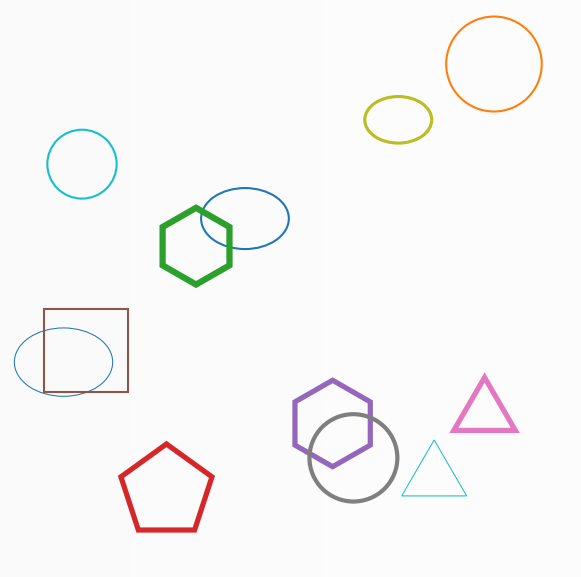[{"shape": "oval", "thickness": 0.5, "radius": 0.42, "center": [0.109, 0.372]}, {"shape": "oval", "thickness": 1, "radius": 0.38, "center": [0.421, 0.621]}, {"shape": "circle", "thickness": 1, "radius": 0.41, "center": [0.85, 0.888]}, {"shape": "hexagon", "thickness": 3, "radius": 0.33, "center": [0.337, 0.573]}, {"shape": "pentagon", "thickness": 2.5, "radius": 0.41, "center": [0.286, 0.148]}, {"shape": "hexagon", "thickness": 2.5, "radius": 0.37, "center": [0.572, 0.266]}, {"shape": "square", "thickness": 1, "radius": 0.36, "center": [0.148, 0.392]}, {"shape": "triangle", "thickness": 2.5, "radius": 0.31, "center": [0.834, 0.284]}, {"shape": "circle", "thickness": 2, "radius": 0.38, "center": [0.608, 0.206]}, {"shape": "oval", "thickness": 1.5, "radius": 0.29, "center": [0.685, 0.792]}, {"shape": "triangle", "thickness": 0.5, "radius": 0.32, "center": [0.747, 0.173]}, {"shape": "circle", "thickness": 1, "radius": 0.3, "center": [0.141, 0.715]}]